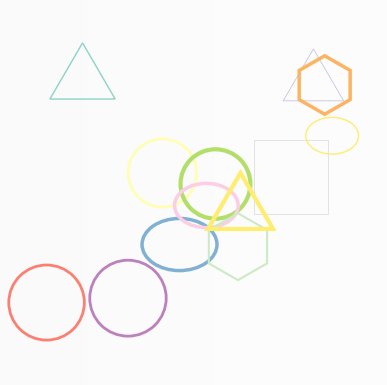[{"shape": "triangle", "thickness": 1, "radius": 0.49, "center": [0.213, 0.791]}, {"shape": "circle", "thickness": 2, "radius": 0.44, "center": [0.419, 0.551]}, {"shape": "triangle", "thickness": 0.5, "radius": 0.45, "center": [0.809, 0.783]}, {"shape": "circle", "thickness": 2, "radius": 0.49, "center": [0.12, 0.214]}, {"shape": "oval", "thickness": 2.5, "radius": 0.48, "center": [0.463, 0.365]}, {"shape": "hexagon", "thickness": 2.5, "radius": 0.38, "center": [0.838, 0.779]}, {"shape": "circle", "thickness": 3, "radius": 0.45, "center": [0.556, 0.522]}, {"shape": "oval", "thickness": 2.5, "radius": 0.41, "center": [0.533, 0.466]}, {"shape": "square", "thickness": 0.5, "radius": 0.47, "center": [0.75, 0.54]}, {"shape": "circle", "thickness": 2, "radius": 0.49, "center": [0.33, 0.226]}, {"shape": "hexagon", "thickness": 1.5, "radius": 0.43, "center": [0.614, 0.359]}, {"shape": "triangle", "thickness": 3, "radius": 0.49, "center": [0.621, 0.454]}, {"shape": "oval", "thickness": 1, "radius": 0.34, "center": [0.857, 0.647]}]